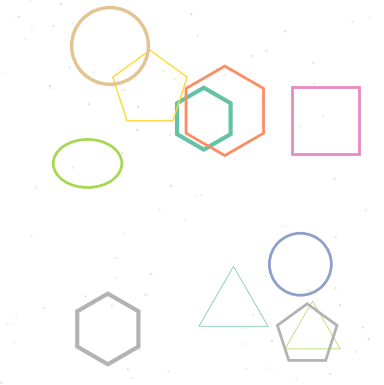[{"shape": "hexagon", "thickness": 3, "radius": 0.4, "center": [0.529, 0.692]}, {"shape": "triangle", "thickness": 0.5, "radius": 0.52, "center": [0.606, 0.204]}, {"shape": "hexagon", "thickness": 2, "radius": 0.58, "center": [0.584, 0.712]}, {"shape": "circle", "thickness": 2, "radius": 0.4, "center": [0.78, 0.314]}, {"shape": "square", "thickness": 2, "radius": 0.44, "center": [0.845, 0.687]}, {"shape": "oval", "thickness": 2, "radius": 0.45, "center": [0.227, 0.575]}, {"shape": "triangle", "thickness": 0.5, "radius": 0.41, "center": [0.812, 0.135]}, {"shape": "pentagon", "thickness": 1, "radius": 0.51, "center": [0.389, 0.768]}, {"shape": "circle", "thickness": 2.5, "radius": 0.5, "center": [0.286, 0.881]}, {"shape": "hexagon", "thickness": 3, "radius": 0.46, "center": [0.28, 0.146]}, {"shape": "pentagon", "thickness": 2, "radius": 0.41, "center": [0.798, 0.13]}]